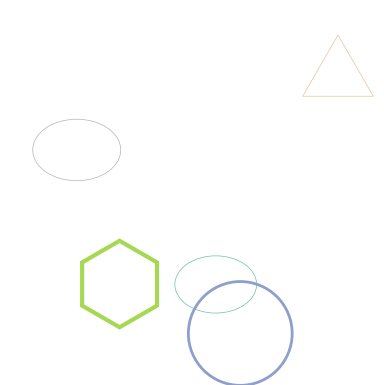[{"shape": "oval", "thickness": 0.5, "radius": 0.53, "center": [0.56, 0.261]}, {"shape": "circle", "thickness": 2, "radius": 0.67, "center": [0.624, 0.134]}, {"shape": "hexagon", "thickness": 3, "radius": 0.56, "center": [0.311, 0.262]}, {"shape": "triangle", "thickness": 0.5, "radius": 0.53, "center": [0.878, 0.803]}, {"shape": "oval", "thickness": 0.5, "radius": 0.57, "center": [0.199, 0.61]}]